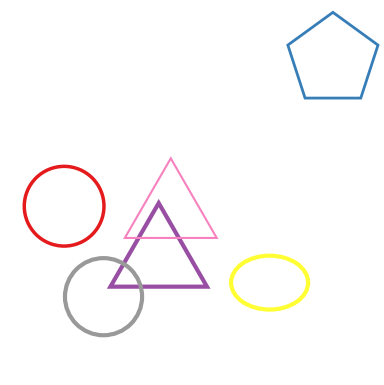[{"shape": "circle", "thickness": 2.5, "radius": 0.52, "center": [0.167, 0.464]}, {"shape": "pentagon", "thickness": 2, "radius": 0.62, "center": [0.865, 0.845]}, {"shape": "triangle", "thickness": 3, "radius": 0.72, "center": [0.412, 0.328]}, {"shape": "oval", "thickness": 3, "radius": 0.5, "center": [0.7, 0.266]}, {"shape": "triangle", "thickness": 1.5, "radius": 0.69, "center": [0.444, 0.451]}, {"shape": "circle", "thickness": 3, "radius": 0.5, "center": [0.269, 0.229]}]